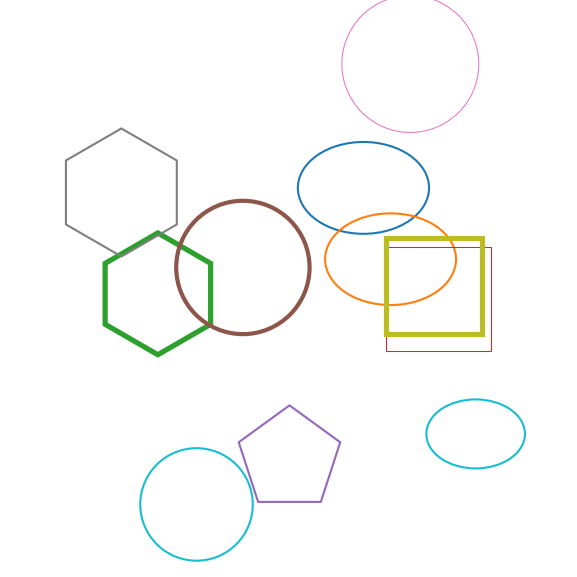[{"shape": "oval", "thickness": 1, "radius": 0.57, "center": [0.629, 0.674]}, {"shape": "oval", "thickness": 1, "radius": 0.57, "center": [0.676, 0.55]}, {"shape": "hexagon", "thickness": 2.5, "radius": 0.53, "center": [0.273, 0.49]}, {"shape": "square", "thickness": 0.5, "radius": 0.45, "center": [0.759, 0.481]}, {"shape": "pentagon", "thickness": 1, "radius": 0.46, "center": [0.501, 0.205]}, {"shape": "circle", "thickness": 2, "radius": 0.58, "center": [0.421, 0.536]}, {"shape": "circle", "thickness": 0.5, "radius": 0.59, "center": [0.711, 0.888]}, {"shape": "hexagon", "thickness": 1, "radius": 0.55, "center": [0.21, 0.666]}, {"shape": "square", "thickness": 2.5, "radius": 0.42, "center": [0.751, 0.504]}, {"shape": "circle", "thickness": 1, "radius": 0.49, "center": [0.34, 0.126]}, {"shape": "oval", "thickness": 1, "radius": 0.43, "center": [0.824, 0.248]}]